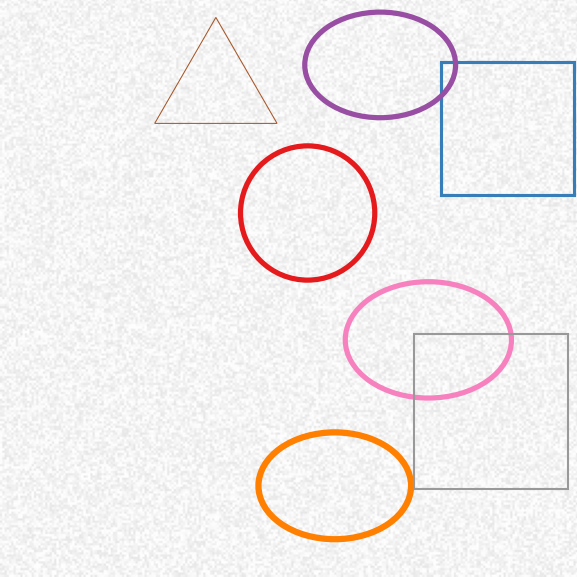[{"shape": "circle", "thickness": 2.5, "radius": 0.58, "center": [0.533, 0.63]}, {"shape": "square", "thickness": 1.5, "radius": 0.57, "center": [0.879, 0.776]}, {"shape": "oval", "thickness": 2.5, "radius": 0.65, "center": [0.658, 0.887]}, {"shape": "oval", "thickness": 3, "radius": 0.66, "center": [0.58, 0.158]}, {"shape": "triangle", "thickness": 0.5, "radius": 0.61, "center": [0.374, 0.847]}, {"shape": "oval", "thickness": 2.5, "radius": 0.72, "center": [0.742, 0.411]}, {"shape": "square", "thickness": 1, "radius": 0.67, "center": [0.85, 0.286]}]